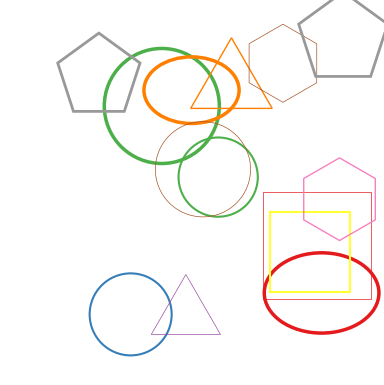[{"shape": "square", "thickness": 0.5, "radius": 0.7, "center": [0.824, 0.363]}, {"shape": "oval", "thickness": 2.5, "radius": 0.74, "center": [0.835, 0.239]}, {"shape": "circle", "thickness": 1.5, "radius": 0.53, "center": [0.339, 0.183]}, {"shape": "circle", "thickness": 2.5, "radius": 0.75, "center": [0.42, 0.725]}, {"shape": "circle", "thickness": 1.5, "radius": 0.51, "center": [0.567, 0.54]}, {"shape": "triangle", "thickness": 0.5, "radius": 0.52, "center": [0.483, 0.183]}, {"shape": "triangle", "thickness": 1, "radius": 0.61, "center": [0.601, 0.78]}, {"shape": "oval", "thickness": 2.5, "radius": 0.62, "center": [0.497, 0.766]}, {"shape": "square", "thickness": 1.5, "radius": 0.52, "center": [0.805, 0.346]}, {"shape": "hexagon", "thickness": 0.5, "radius": 0.51, "center": [0.735, 0.836]}, {"shape": "circle", "thickness": 0.5, "radius": 0.62, "center": [0.527, 0.56]}, {"shape": "hexagon", "thickness": 1, "radius": 0.54, "center": [0.882, 0.483]}, {"shape": "pentagon", "thickness": 2, "radius": 0.61, "center": [0.891, 0.9]}, {"shape": "pentagon", "thickness": 2, "radius": 0.56, "center": [0.257, 0.802]}]